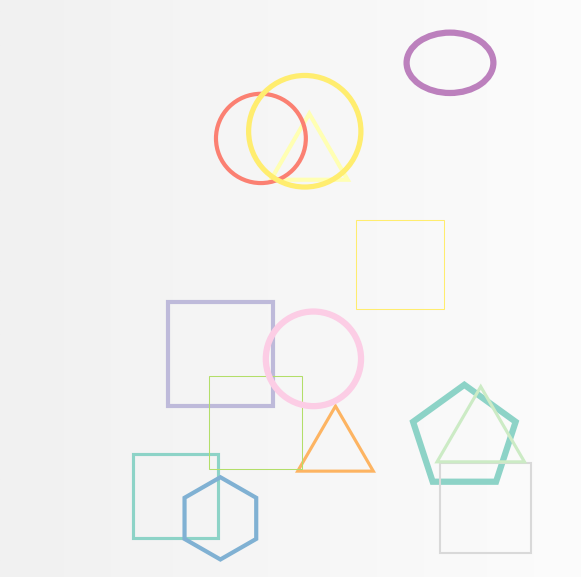[{"shape": "square", "thickness": 1.5, "radius": 0.36, "center": [0.302, 0.141]}, {"shape": "pentagon", "thickness": 3, "radius": 0.46, "center": [0.799, 0.24]}, {"shape": "triangle", "thickness": 2, "radius": 0.38, "center": [0.532, 0.726]}, {"shape": "square", "thickness": 2, "radius": 0.45, "center": [0.38, 0.386]}, {"shape": "circle", "thickness": 2, "radius": 0.39, "center": [0.449, 0.759]}, {"shape": "hexagon", "thickness": 2, "radius": 0.36, "center": [0.379, 0.102]}, {"shape": "triangle", "thickness": 1.5, "radius": 0.38, "center": [0.577, 0.221]}, {"shape": "square", "thickness": 0.5, "radius": 0.4, "center": [0.44, 0.268]}, {"shape": "circle", "thickness": 3, "radius": 0.41, "center": [0.539, 0.378]}, {"shape": "square", "thickness": 1, "radius": 0.39, "center": [0.835, 0.119]}, {"shape": "oval", "thickness": 3, "radius": 0.37, "center": [0.774, 0.89]}, {"shape": "triangle", "thickness": 1.5, "radius": 0.43, "center": [0.827, 0.243]}, {"shape": "circle", "thickness": 2.5, "radius": 0.48, "center": [0.524, 0.772]}, {"shape": "square", "thickness": 0.5, "radius": 0.38, "center": [0.688, 0.541]}]